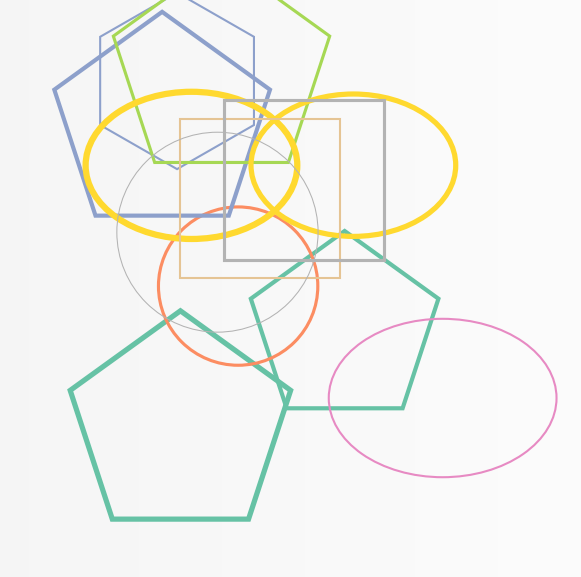[{"shape": "pentagon", "thickness": 2, "radius": 0.85, "center": [0.593, 0.429]}, {"shape": "pentagon", "thickness": 2.5, "radius": 1.0, "center": [0.31, 0.262]}, {"shape": "circle", "thickness": 1.5, "radius": 0.69, "center": [0.41, 0.504]}, {"shape": "hexagon", "thickness": 1, "radius": 0.76, "center": [0.305, 0.859]}, {"shape": "pentagon", "thickness": 2, "radius": 0.98, "center": [0.279, 0.784]}, {"shape": "oval", "thickness": 1, "radius": 0.98, "center": [0.762, 0.31]}, {"shape": "pentagon", "thickness": 1.5, "radius": 0.98, "center": [0.381, 0.876]}, {"shape": "oval", "thickness": 3, "radius": 0.91, "center": [0.329, 0.713]}, {"shape": "oval", "thickness": 2.5, "radius": 0.88, "center": [0.608, 0.713]}, {"shape": "square", "thickness": 1, "radius": 0.69, "center": [0.447, 0.655]}, {"shape": "square", "thickness": 1.5, "radius": 0.69, "center": [0.523, 0.688]}, {"shape": "circle", "thickness": 0.5, "radius": 0.87, "center": [0.374, 0.597]}]